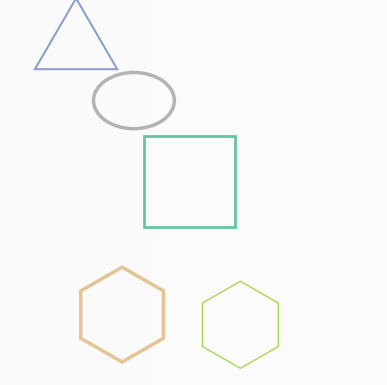[{"shape": "square", "thickness": 2, "radius": 0.59, "center": [0.489, 0.528]}, {"shape": "triangle", "thickness": 1.5, "radius": 0.61, "center": [0.196, 0.882]}, {"shape": "hexagon", "thickness": 1, "radius": 0.57, "center": [0.62, 0.156]}, {"shape": "hexagon", "thickness": 2.5, "radius": 0.62, "center": [0.315, 0.183]}, {"shape": "oval", "thickness": 2.5, "radius": 0.52, "center": [0.346, 0.739]}]